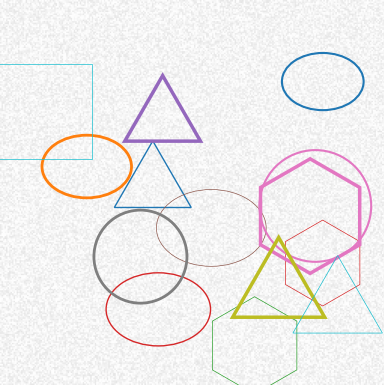[{"shape": "oval", "thickness": 1.5, "radius": 0.53, "center": [0.838, 0.788]}, {"shape": "triangle", "thickness": 1, "radius": 0.58, "center": [0.397, 0.519]}, {"shape": "oval", "thickness": 2, "radius": 0.58, "center": [0.225, 0.567]}, {"shape": "hexagon", "thickness": 0.5, "radius": 0.63, "center": [0.661, 0.103]}, {"shape": "hexagon", "thickness": 0.5, "radius": 0.56, "center": [0.838, 0.317]}, {"shape": "oval", "thickness": 1, "radius": 0.68, "center": [0.411, 0.197]}, {"shape": "triangle", "thickness": 2.5, "radius": 0.57, "center": [0.422, 0.69]}, {"shape": "oval", "thickness": 0.5, "radius": 0.71, "center": [0.549, 0.408]}, {"shape": "hexagon", "thickness": 2.5, "radius": 0.74, "center": [0.805, 0.439]}, {"shape": "circle", "thickness": 1.5, "radius": 0.73, "center": [0.819, 0.465]}, {"shape": "circle", "thickness": 2, "radius": 0.6, "center": [0.365, 0.333]}, {"shape": "triangle", "thickness": 2.5, "radius": 0.69, "center": [0.724, 0.245]}, {"shape": "triangle", "thickness": 0.5, "radius": 0.67, "center": [0.877, 0.202]}, {"shape": "square", "thickness": 0.5, "radius": 0.61, "center": [0.116, 0.71]}]